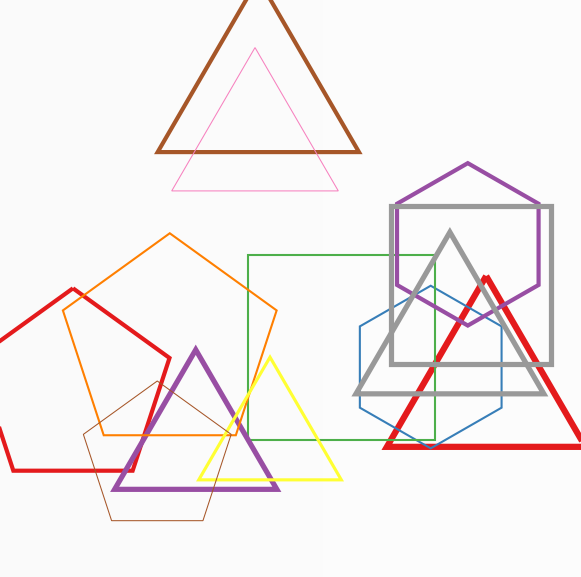[{"shape": "pentagon", "thickness": 2, "radius": 0.87, "center": [0.126, 0.325]}, {"shape": "triangle", "thickness": 3, "radius": 0.99, "center": [0.836, 0.324]}, {"shape": "hexagon", "thickness": 1, "radius": 0.7, "center": [0.741, 0.364]}, {"shape": "square", "thickness": 1, "radius": 0.8, "center": [0.588, 0.398]}, {"shape": "hexagon", "thickness": 2, "radius": 0.7, "center": [0.805, 0.576]}, {"shape": "triangle", "thickness": 2.5, "radius": 0.81, "center": [0.337, 0.232]}, {"shape": "pentagon", "thickness": 1, "radius": 0.97, "center": [0.292, 0.402]}, {"shape": "triangle", "thickness": 1.5, "radius": 0.71, "center": [0.465, 0.239]}, {"shape": "triangle", "thickness": 2, "radius": 1.0, "center": [0.444, 0.836]}, {"shape": "pentagon", "thickness": 0.5, "radius": 0.67, "center": [0.271, 0.206]}, {"shape": "triangle", "thickness": 0.5, "radius": 0.83, "center": [0.439, 0.751]}, {"shape": "triangle", "thickness": 2.5, "radius": 0.93, "center": [0.774, 0.41]}, {"shape": "square", "thickness": 2.5, "radius": 0.68, "center": [0.81, 0.505]}]